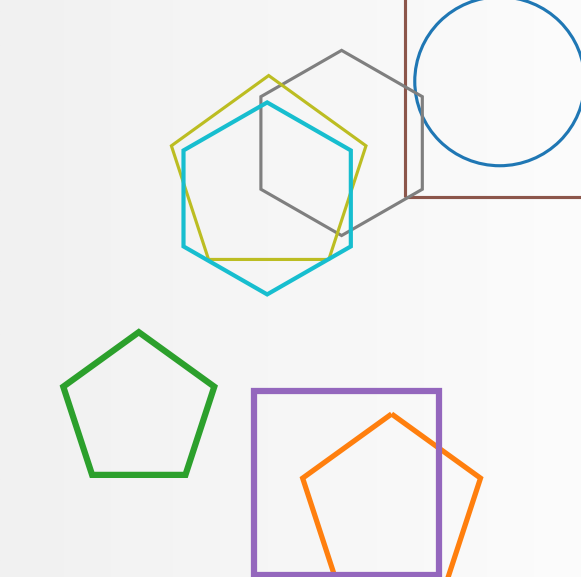[{"shape": "circle", "thickness": 1.5, "radius": 0.73, "center": [0.86, 0.858]}, {"shape": "pentagon", "thickness": 2.5, "radius": 0.8, "center": [0.674, 0.121]}, {"shape": "pentagon", "thickness": 3, "radius": 0.68, "center": [0.239, 0.287]}, {"shape": "square", "thickness": 3, "radius": 0.8, "center": [0.595, 0.163]}, {"shape": "square", "thickness": 1.5, "radius": 0.98, "center": [0.892, 0.854]}, {"shape": "hexagon", "thickness": 1.5, "radius": 0.8, "center": [0.588, 0.752]}, {"shape": "pentagon", "thickness": 1.5, "radius": 0.88, "center": [0.462, 0.692]}, {"shape": "hexagon", "thickness": 2, "radius": 0.83, "center": [0.46, 0.656]}]